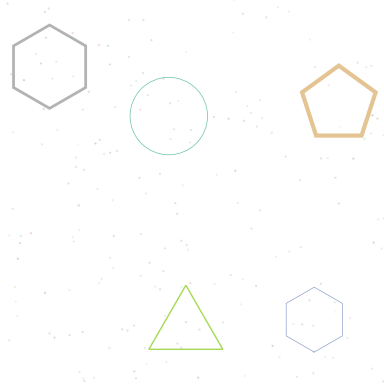[{"shape": "circle", "thickness": 0.5, "radius": 0.5, "center": [0.438, 0.699]}, {"shape": "hexagon", "thickness": 0.5, "radius": 0.42, "center": [0.816, 0.17]}, {"shape": "triangle", "thickness": 1, "radius": 0.55, "center": [0.483, 0.148]}, {"shape": "pentagon", "thickness": 3, "radius": 0.5, "center": [0.88, 0.729]}, {"shape": "hexagon", "thickness": 2, "radius": 0.54, "center": [0.129, 0.827]}]